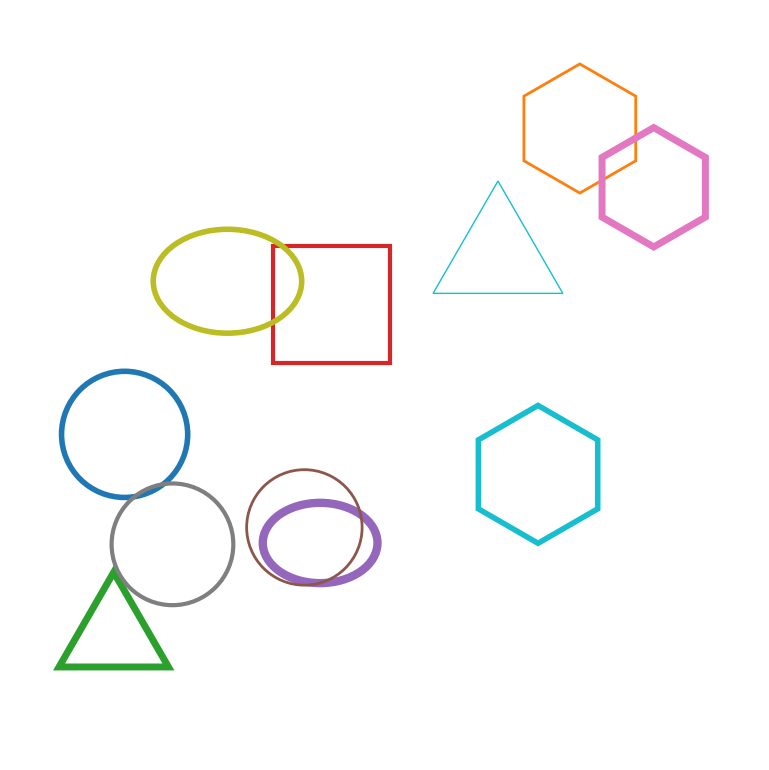[{"shape": "circle", "thickness": 2, "radius": 0.41, "center": [0.162, 0.436]}, {"shape": "hexagon", "thickness": 1, "radius": 0.42, "center": [0.753, 0.833]}, {"shape": "triangle", "thickness": 2.5, "radius": 0.41, "center": [0.148, 0.175]}, {"shape": "square", "thickness": 1.5, "radius": 0.38, "center": [0.43, 0.605]}, {"shape": "oval", "thickness": 3, "radius": 0.37, "center": [0.416, 0.295]}, {"shape": "circle", "thickness": 1, "radius": 0.37, "center": [0.395, 0.315]}, {"shape": "hexagon", "thickness": 2.5, "radius": 0.39, "center": [0.849, 0.757]}, {"shape": "circle", "thickness": 1.5, "radius": 0.4, "center": [0.224, 0.293]}, {"shape": "oval", "thickness": 2, "radius": 0.48, "center": [0.295, 0.635]}, {"shape": "triangle", "thickness": 0.5, "radius": 0.49, "center": [0.647, 0.668]}, {"shape": "hexagon", "thickness": 2, "radius": 0.45, "center": [0.699, 0.384]}]